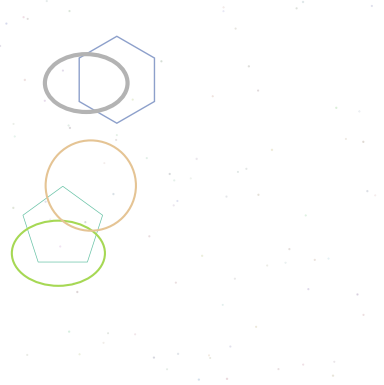[{"shape": "pentagon", "thickness": 0.5, "radius": 0.54, "center": [0.163, 0.407]}, {"shape": "hexagon", "thickness": 1, "radius": 0.56, "center": [0.303, 0.793]}, {"shape": "oval", "thickness": 1.5, "radius": 0.6, "center": [0.152, 0.342]}, {"shape": "circle", "thickness": 1.5, "radius": 0.59, "center": [0.236, 0.518]}, {"shape": "oval", "thickness": 3, "radius": 0.54, "center": [0.224, 0.784]}]